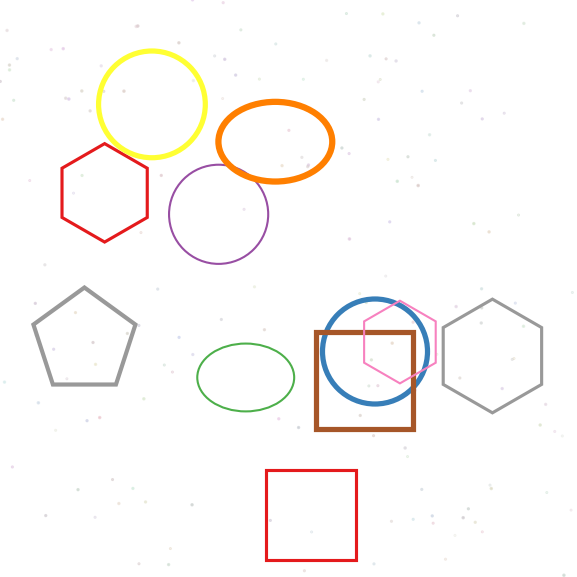[{"shape": "hexagon", "thickness": 1.5, "radius": 0.43, "center": [0.181, 0.665]}, {"shape": "square", "thickness": 1.5, "radius": 0.39, "center": [0.539, 0.107]}, {"shape": "circle", "thickness": 2.5, "radius": 0.45, "center": [0.649, 0.39]}, {"shape": "oval", "thickness": 1, "radius": 0.42, "center": [0.426, 0.345]}, {"shape": "circle", "thickness": 1, "radius": 0.43, "center": [0.379, 0.628]}, {"shape": "oval", "thickness": 3, "radius": 0.49, "center": [0.477, 0.754]}, {"shape": "circle", "thickness": 2.5, "radius": 0.46, "center": [0.263, 0.818]}, {"shape": "square", "thickness": 2.5, "radius": 0.42, "center": [0.631, 0.34]}, {"shape": "hexagon", "thickness": 1, "radius": 0.36, "center": [0.692, 0.407]}, {"shape": "hexagon", "thickness": 1.5, "radius": 0.49, "center": [0.853, 0.383]}, {"shape": "pentagon", "thickness": 2, "radius": 0.46, "center": [0.146, 0.408]}]